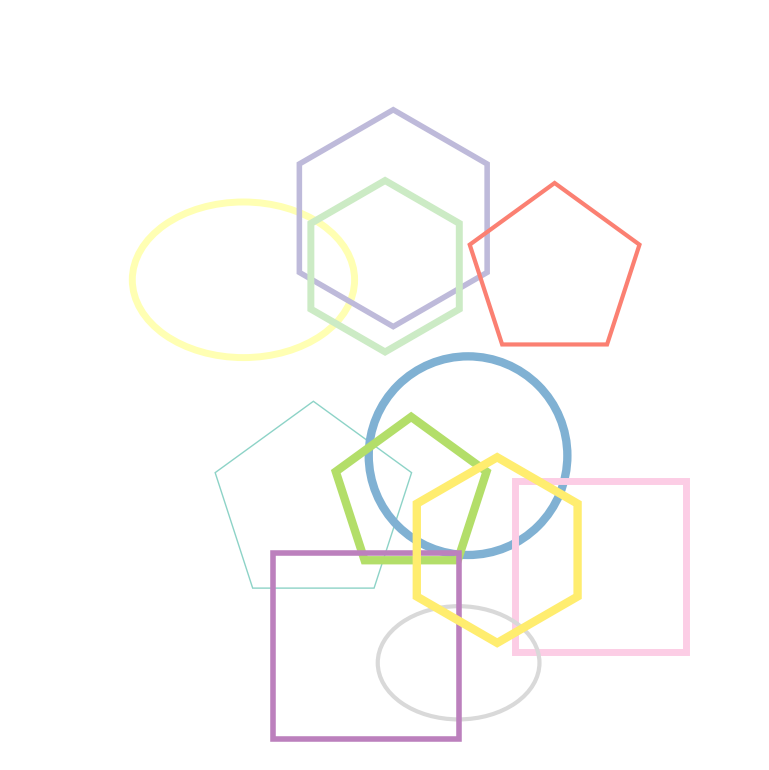[{"shape": "pentagon", "thickness": 0.5, "radius": 0.67, "center": [0.407, 0.345]}, {"shape": "oval", "thickness": 2.5, "radius": 0.72, "center": [0.316, 0.637]}, {"shape": "hexagon", "thickness": 2, "radius": 0.7, "center": [0.511, 0.717]}, {"shape": "pentagon", "thickness": 1.5, "radius": 0.58, "center": [0.72, 0.646]}, {"shape": "circle", "thickness": 3, "radius": 0.64, "center": [0.608, 0.408]}, {"shape": "pentagon", "thickness": 3, "radius": 0.51, "center": [0.534, 0.356]}, {"shape": "square", "thickness": 2.5, "radius": 0.56, "center": [0.78, 0.264]}, {"shape": "oval", "thickness": 1.5, "radius": 0.53, "center": [0.596, 0.139]}, {"shape": "square", "thickness": 2, "radius": 0.61, "center": [0.475, 0.161]}, {"shape": "hexagon", "thickness": 2.5, "radius": 0.56, "center": [0.5, 0.654]}, {"shape": "hexagon", "thickness": 3, "radius": 0.6, "center": [0.646, 0.286]}]